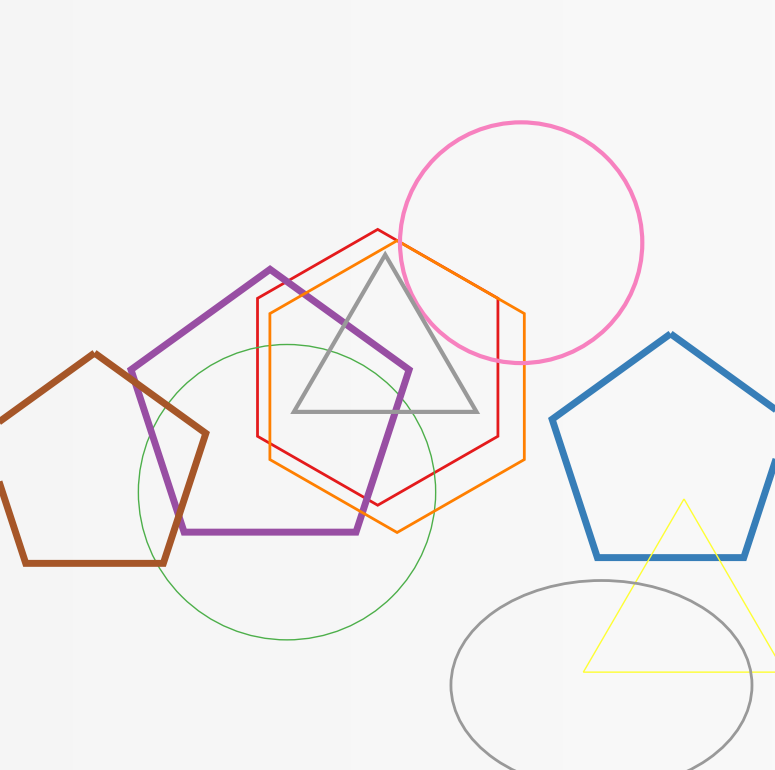[{"shape": "hexagon", "thickness": 1, "radius": 0.9, "center": [0.487, 0.523]}, {"shape": "pentagon", "thickness": 2.5, "radius": 0.8, "center": [0.865, 0.406]}, {"shape": "circle", "thickness": 0.5, "radius": 0.96, "center": [0.37, 0.361]}, {"shape": "pentagon", "thickness": 2.5, "radius": 0.94, "center": [0.348, 0.462]}, {"shape": "hexagon", "thickness": 1, "radius": 0.95, "center": [0.512, 0.498]}, {"shape": "triangle", "thickness": 0.5, "radius": 0.75, "center": [0.883, 0.202]}, {"shape": "pentagon", "thickness": 2.5, "radius": 0.76, "center": [0.122, 0.391]}, {"shape": "circle", "thickness": 1.5, "radius": 0.78, "center": [0.672, 0.685]}, {"shape": "oval", "thickness": 1, "radius": 0.97, "center": [0.776, 0.11]}, {"shape": "triangle", "thickness": 1.5, "radius": 0.68, "center": [0.497, 0.533]}]